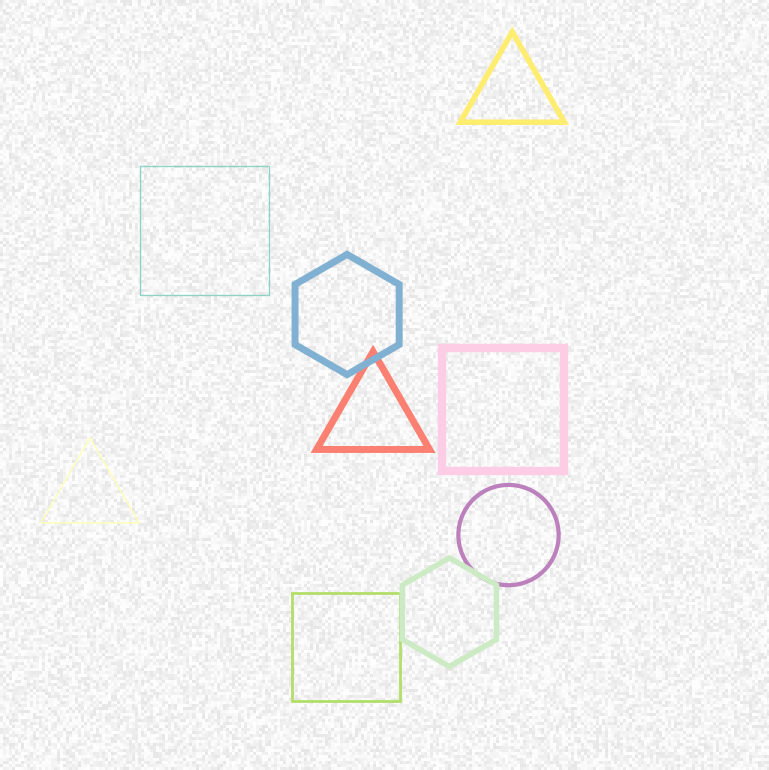[{"shape": "square", "thickness": 0.5, "radius": 0.42, "center": [0.265, 0.701]}, {"shape": "triangle", "thickness": 0.5, "radius": 0.37, "center": [0.117, 0.358]}, {"shape": "triangle", "thickness": 2.5, "radius": 0.42, "center": [0.484, 0.459]}, {"shape": "hexagon", "thickness": 2.5, "radius": 0.39, "center": [0.451, 0.592]}, {"shape": "square", "thickness": 1, "radius": 0.35, "center": [0.449, 0.159]}, {"shape": "square", "thickness": 3, "radius": 0.4, "center": [0.653, 0.468]}, {"shape": "circle", "thickness": 1.5, "radius": 0.33, "center": [0.66, 0.305]}, {"shape": "hexagon", "thickness": 2, "radius": 0.35, "center": [0.584, 0.205]}, {"shape": "triangle", "thickness": 2, "radius": 0.39, "center": [0.665, 0.88]}]